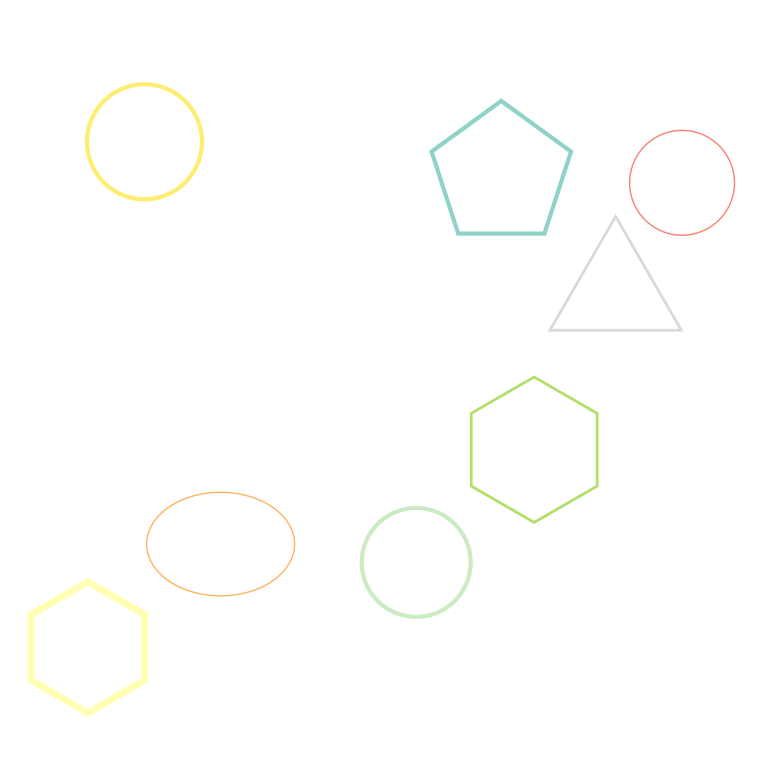[{"shape": "pentagon", "thickness": 1.5, "radius": 0.48, "center": [0.651, 0.774]}, {"shape": "hexagon", "thickness": 2.5, "radius": 0.43, "center": [0.114, 0.159]}, {"shape": "circle", "thickness": 0.5, "radius": 0.34, "center": [0.886, 0.763]}, {"shape": "oval", "thickness": 0.5, "radius": 0.48, "center": [0.287, 0.293]}, {"shape": "hexagon", "thickness": 1, "radius": 0.47, "center": [0.694, 0.416]}, {"shape": "triangle", "thickness": 1, "radius": 0.49, "center": [0.8, 0.62]}, {"shape": "circle", "thickness": 1.5, "radius": 0.35, "center": [0.541, 0.27]}, {"shape": "circle", "thickness": 1.5, "radius": 0.37, "center": [0.188, 0.816]}]